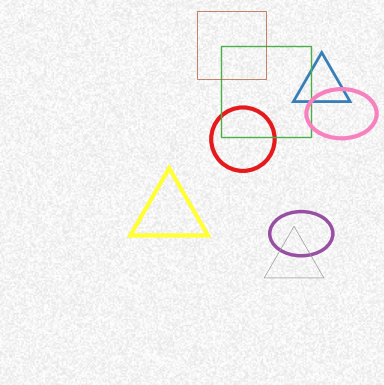[{"shape": "circle", "thickness": 3, "radius": 0.41, "center": [0.631, 0.638]}, {"shape": "triangle", "thickness": 2, "radius": 0.42, "center": [0.836, 0.779]}, {"shape": "square", "thickness": 1, "radius": 0.59, "center": [0.691, 0.762]}, {"shape": "oval", "thickness": 2.5, "radius": 0.41, "center": [0.783, 0.393]}, {"shape": "triangle", "thickness": 3, "radius": 0.58, "center": [0.439, 0.447]}, {"shape": "square", "thickness": 0.5, "radius": 0.45, "center": [0.601, 0.883]}, {"shape": "oval", "thickness": 3, "radius": 0.46, "center": [0.887, 0.705]}, {"shape": "triangle", "thickness": 0.5, "radius": 0.45, "center": [0.764, 0.323]}]